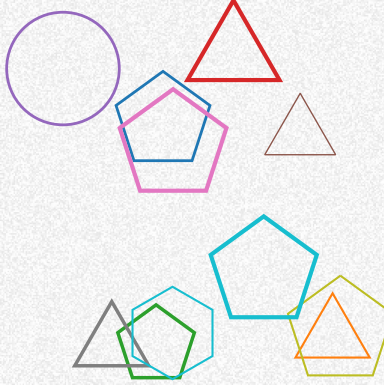[{"shape": "pentagon", "thickness": 2, "radius": 0.64, "center": [0.423, 0.686]}, {"shape": "triangle", "thickness": 1.5, "radius": 0.56, "center": [0.864, 0.127]}, {"shape": "pentagon", "thickness": 2.5, "radius": 0.52, "center": [0.405, 0.104]}, {"shape": "triangle", "thickness": 3, "radius": 0.69, "center": [0.606, 0.861]}, {"shape": "circle", "thickness": 2, "radius": 0.73, "center": [0.164, 0.822]}, {"shape": "triangle", "thickness": 1, "radius": 0.53, "center": [0.78, 0.651]}, {"shape": "pentagon", "thickness": 3, "radius": 0.73, "center": [0.45, 0.623]}, {"shape": "triangle", "thickness": 2.5, "radius": 0.56, "center": [0.29, 0.105]}, {"shape": "pentagon", "thickness": 1.5, "radius": 0.72, "center": [0.884, 0.141]}, {"shape": "pentagon", "thickness": 3, "radius": 0.72, "center": [0.685, 0.293]}, {"shape": "hexagon", "thickness": 1.5, "radius": 0.6, "center": [0.448, 0.135]}]